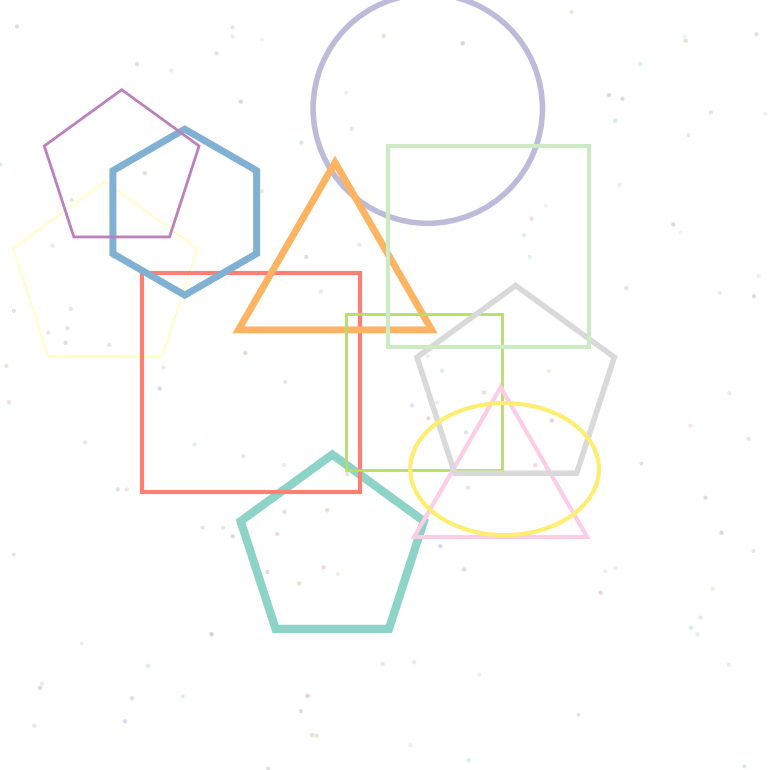[{"shape": "pentagon", "thickness": 3, "radius": 0.63, "center": [0.432, 0.284]}, {"shape": "pentagon", "thickness": 0.5, "radius": 0.63, "center": [0.137, 0.639]}, {"shape": "circle", "thickness": 2, "radius": 0.74, "center": [0.556, 0.859]}, {"shape": "square", "thickness": 1.5, "radius": 0.71, "center": [0.326, 0.503]}, {"shape": "hexagon", "thickness": 2.5, "radius": 0.54, "center": [0.24, 0.724]}, {"shape": "triangle", "thickness": 2.5, "radius": 0.72, "center": [0.435, 0.644]}, {"shape": "square", "thickness": 1, "radius": 0.51, "center": [0.551, 0.491]}, {"shape": "triangle", "thickness": 1.5, "radius": 0.65, "center": [0.65, 0.367]}, {"shape": "pentagon", "thickness": 2, "radius": 0.67, "center": [0.67, 0.494]}, {"shape": "pentagon", "thickness": 1, "radius": 0.53, "center": [0.158, 0.778]}, {"shape": "square", "thickness": 1.5, "radius": 0.65, "center": [0.635, 0.68]}, {"shape": "oval", "thickness": 1.5, "radius": 0.61, "center": [0.655, 0.391]}]